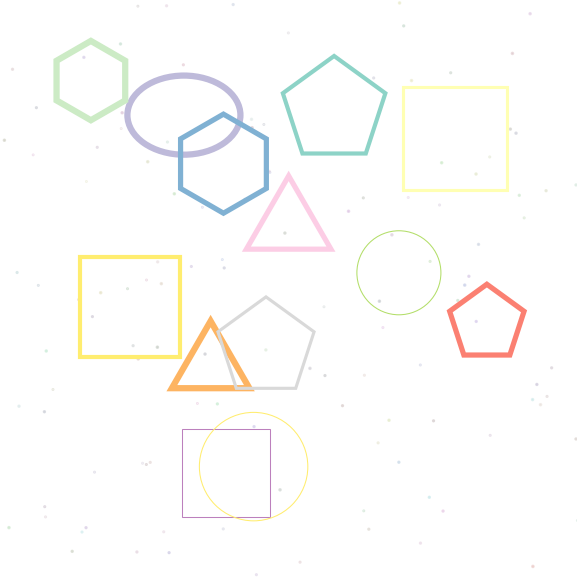[{"shape": "pentagon", "thickness": 2, "radius": 0.47, "center": [0.579, 0.809]}, {"shape": "square", "thickness": 1.5, "radius": 0.45, "center": [0.788, 0.76]}, {"shape": "oval", "thickness": 3, "radius": 0.49, "center": [0.318, 0.8]}, {"shape": "pentagon", "thickness": 2.5, "radius": 0.34, "center": [0.843, 0.439]}, {"shape": "hexagon", "thickness": 2.5, "radius": 0.43, "center": [0.387, 0.716]}, {"shape": "triangle", "thickness": 3, "radius": 0.39, "center": [0.365, 0.366]}, {"shape": "circle", "thickness": 0.5, "radius": 0.36, "center": [0.691, 0.527]}, {"shape": "triangle", "thickness": 2.5, "radius": 0.42, "center": [0.5, 0.61]}, {"shape": "pentagon", "thickness": 1.5, "radius": 0.44, "center": [0.461, 0.398]}, {"shape": "square", "thickness": 0.5, "radius": 0.38, "center": [0.391, 0.18]}, {"shape": "hexagon", "thickness": 3, "radius": 0.34, "center": [0.157, 0.86]}, {"shape": "square", "thickness": 2, "radius": 0.43, "center": [0.225, 0.468]}, {"shape": "circle", "thickness": 0.5, "radius": 0.47, "center": [0.439, 0.191]}]